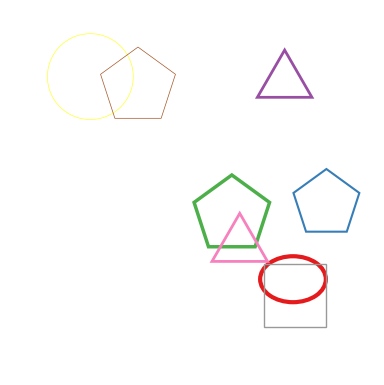[{"shape": "oval", "thickness": 3, "radius": 0.43, "center": [0.761, 0.275]}, {"shape": "pentagon", "thickness": 1.5, "radius": 0.45, "center": [0.848, 0.471]}, {"shape": "pentagon", "thickness": 2.5, "radius": 0.52, "center": [0.602, 0.442]}, {"shape": "triangle", "thickness": 2, "radius": 0.41, "center": [0.739, 0.788]}, {"shape": "circle", "thickness": 0.5, "radius": 0.56, "center": [0.235, 0.801]}, {"shape": "pentagon", "thickness": 0.5, "radius": 0.51, "center": [0.358, 0.775]}, {"shape": "triangle", "thickness": 2, "radius": 0.42, "center": [0.623, 0.363]}, {"shape": "square", "thickness": 1, "radius": 0.41, "center": [0.766, 0.232]}]